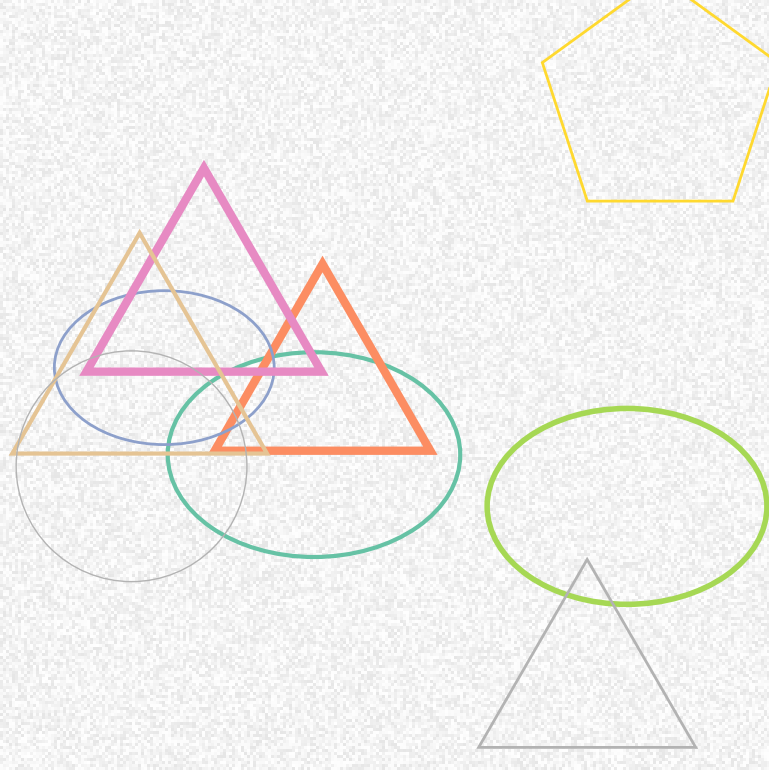[{"shape": "oval", "thickness": 1.5, "radius": 0.95, "center": [0.408, 0.41]}, {"shape": "triangle", "thickness": 3, "radius": 0.81, "center": [0.419, 0.495]}, {"shape": "oval", "thickness": 1, "radius": 0.71, "center": [0.213, 0.523]}, {"shape": "triangle", "thickness": 3, "radius": 0.88, "center": [0.265, 0.605]}, {"shape": "oval", "thickness": 2, "radius": 0.91, "center": [0.814, 0.342]}, {"shape": "pentagon", "thickness": 1, "radius": 0.8, "center": [0.857, 0.869]}, {"shape": "triangle", "thickness": 1.5, "radius": 0.96, "center": [0.181, 0.506]}, {"shape": "triangle", "thickness": 1, "radius": 0.81, "center": [0.763, 0.111]}, {"shape": "circle", "thickness": 0.5, "radius": 0.75, "center": [0.171, 0.394]}]